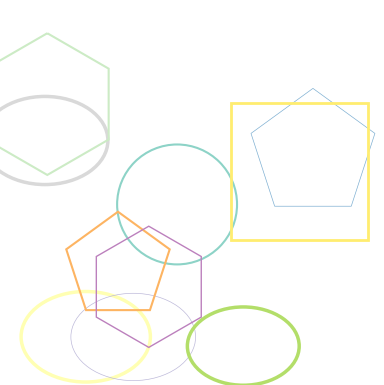[{"shape": "circle", "thickness": 1.5, "radius": 0.78, "center": [0.46, 0.469]}, {"shape": "oval", "thickness": 2.5, "radius": 0.84, "center": [0.223, 0.125]}, {"shape": "oval", "thickness": 0.5, "radius": 0.81, "center": [0.346, 0.125]}, {"shape": "pentagon", "thickness": 0.5, "radius": 0.85, "center": [0.813, 0.601]}, {"shape": "pentagon", "thickness": 1.5, "radius": 0.71, "center": [0.306, 0.309]}, {"shape": "oval", "thickness": 2.5, "radius": 0.73, "center": [0.632, 0.101]}, {"shape": "oval", "thickness": 2.5, "radius": 0.82, "center": [0.117, 0.635]}, {"shape": "hexagon", "thickness": 1, "radius": 0.79, "center": [0.386, 0.255]}, {"shape": "hexagon", "thickness": 1.5, "radius": 0.92, "center": [0.123, 0.73]}, {"shape": "square", "thickness": 2, "radius": 0.89, "center": [0.777, 0.554]}]